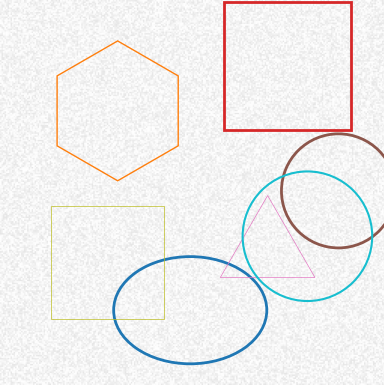[{"shape": "oval", "thickness": 2, "radius": 0.99, "center": [0.494, 0.194]}, {"shape": "hexagon", "thickness": 1, "radius": 0.91, "center": [0.306, 0.712]}, {"shape": "square", "thickness": 2, "radius": 0.83, "center": [0.747, 0.828]}, {"shape": "circle", "thickness": 2, "radius": 0.74, "center": [0.879, 0.504]}, {"shape": "triangle", "thickness": 0.5, "radius": 0.71, "center": [0.695, 0.35]}, {"shape": "square", "thickness": 0.5, "radius": 0.73, "center": [0.279, 0.319]}, {"shape": "circle", "thickness": 1.5, "radius": 0.84, "center": [0.798, 0.386]}]